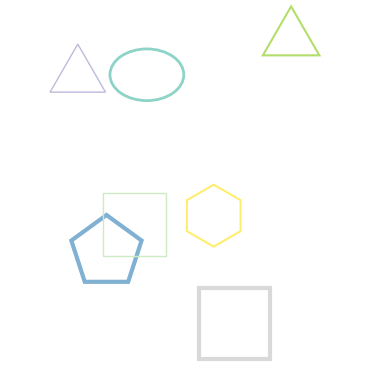[{"shape": "oval", "thickness": 2, "radius": 0.48, "center": [0.381, 0.806]}, {"shape": "triangle", "thickness": 1, "radius": 0.42, "center": [0.202, 0.802]}, {"shape": "pentagon", "thickness": 3, "radius": 0.48, "center": [0.277, 0.346]}, {"shape": "triangle", "thickness": 1.5, "radius": 0.42, "center": [0.756, 0.899]}, {"shape": "square", "thickness": 3, "radius": 0.46, "center": [0.61, 0.161]}, {"shape": "square", "thickness": 1, "radius": 0.41, "center": [0.349, 0.416]}, {"shape": "hexagon", "thickness": 1.5, "radius": 0.4, "center": [0.555, 0.44]}]